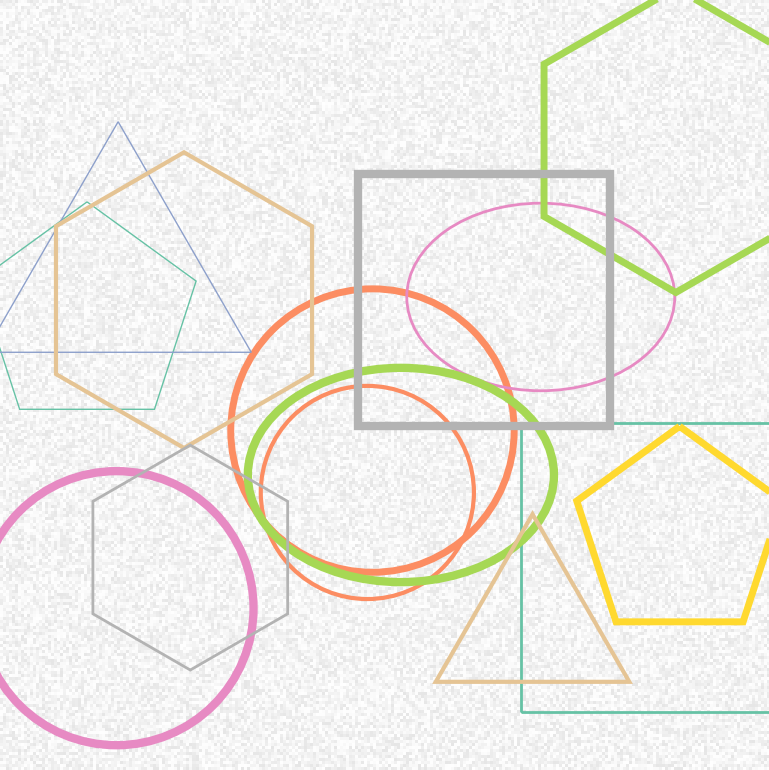[{"shape": "pentagon", "thickness": 0.5, "radius": 0.74, "center": [0.113, 0.589]}, {"shape": "square", "thickness": 1, "radius": 0.94, "center": [0.864, 0.263]}, {"shape": "circle", "thickness": 1.5, "radius": 0.69, "center": [0.477, 0.36]}, {"shape": "circle", "thickness": 2.5, "radius": 0.92, "center": [0.484, 0.441]}, {"shape": "triangle", "thickness": 0.5, "radius": 1.0, "center": [0.153, 0.642]}, {"shape": "circle", "thickness": 3, "radius": 0.89, "center": [0.151, 0.21]}, {"shape": "oval", "thickness": 1, "radius": 0.87, "center": [0.702, 0.614]}, {"shape": "oval", "thickness": 3, "radius": 0.99, "center": [0.521, 0.383]}, {"shape": "hexagon", "thickness": 2.5, "radius": 0.99, "center": [0.878, 0.818]}, {"shape": "pentagon", "thickness": 2.5, "radius": 0.7, "center": [0.883, 0.306]}, {"shape": "hexagon", "thickness": 1.5, "radius": 0.96, "center": [0.239, 0.61]}, {"shape": "triangle", "thickness": 1.5, "radius": 0.73, "center": [0.692, 0.187]}, {"shape": "square", "thickness": 3, "radius": 0.82, "center": [0.629, 0.61]}, {"shape": "hexagon", "thickness": 1, "radius": 0.73, "center": [0.247, 0.276]}]